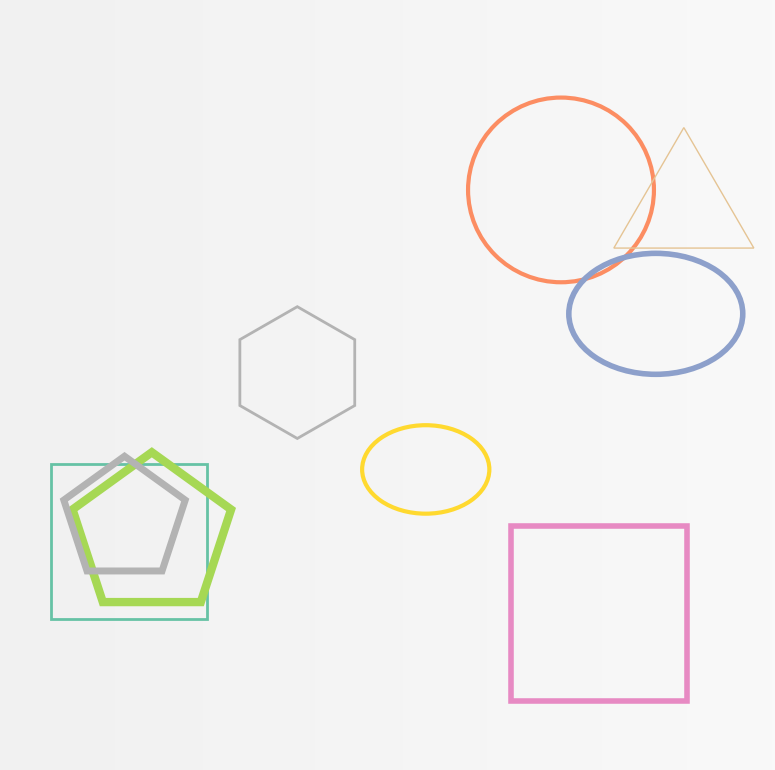[{"shape": "square", "thickness": 1, "radius": 0.5, "center": [0.166, 0.297]}, {"shape": "circle", "thickness": 1.5, "radius": 0.6, "center": [0.724, 0.753]}, {"shape": "oval", "thickness": 2, "radius": 0.56, "center": [0.846, 0.592]}, {"shape": "square", "thickness": 2, "radius": 0.57, "center": [0.773, 0.203]}, {"shape": "pentagon", "thickness": 3, "radius": 0.54, "center": [0.196, 0.305]}, {"shape": "oval", "thickness": 1.5, "radius": 0.41, "center": [0.549, 0.39]}, {"shape": "triangle", "thickness": 0.5, "radius": 0.52, "center": [0.882, 0.73]}, {"shape": "pentagon", "thickness": 2.5, "radius": 0.41, "center": [0.161, 0.325]}, {"shape": "hexagon", "thickness": 1, "radius": 0.43, "center": [0.384, 0.516]}]